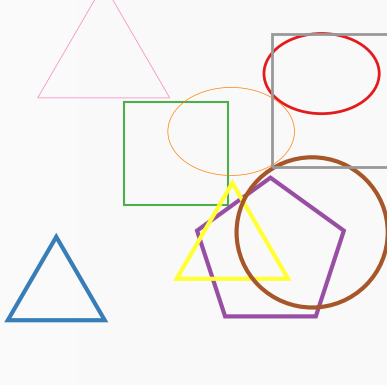[{"shape": "oval", "thickness": 2, "radius": 0.74, "center": [0.83, 0.809]}, {"shape": "triangle", "thickness": 3, "radius": 0.72, "center": [0.145, 0.24]}, {"shape": "square", "thickness": 1.5, "radius": 0.67, "center": [0.455, 0.602]}, {"shape": "pentagon", "thickness": 3, "radius": 1.0, "center": [0.698, 0.339]}, {"shape": "oval", "thickness": 0.5, "radius": 0.82, "center": [0.597, 0.659]}, {"shape": "triangle", "thickness": 3, "radius": 0.83, "center": [0.6, 0.359]}, {"shape": "circle", "thickness": 3, "radius": 0.98, "center": [0.806, 0.396]}, {"shape": "triangle", "thickness": 0.5, "radius": 0.98, "center": [0.268, 0.844]}, {"shape": "square", "thickness": 2, "radius": 0.86, "center": [0.874, 0.739]}]